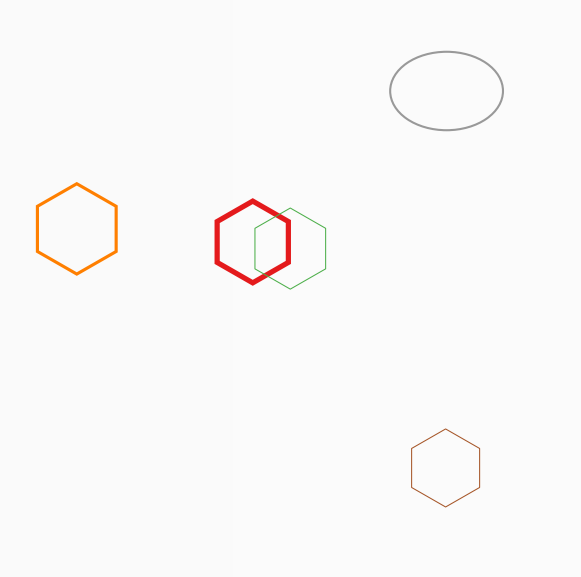[{"shape": "hexagon", "thickness": 2.5, "radius": 0.35, "center": [0.435, 0.58]}, {"shape": "hexagon", "thickness": 0.5, "radius": 0.35, "center": [0.499, 0.569]}, {"shape": "hexagon", "thickness": 1.5, "radius": 0.39, "center": [0.132, 0.603]}, {"shape": "hexagon", "thickness": 0.5, "radius": 0.34, "center": [0.767, 0.189]}, {"shape": "oval", "thickness": 1, "radius": 0.49, "center": [0.768, 0.842]}]